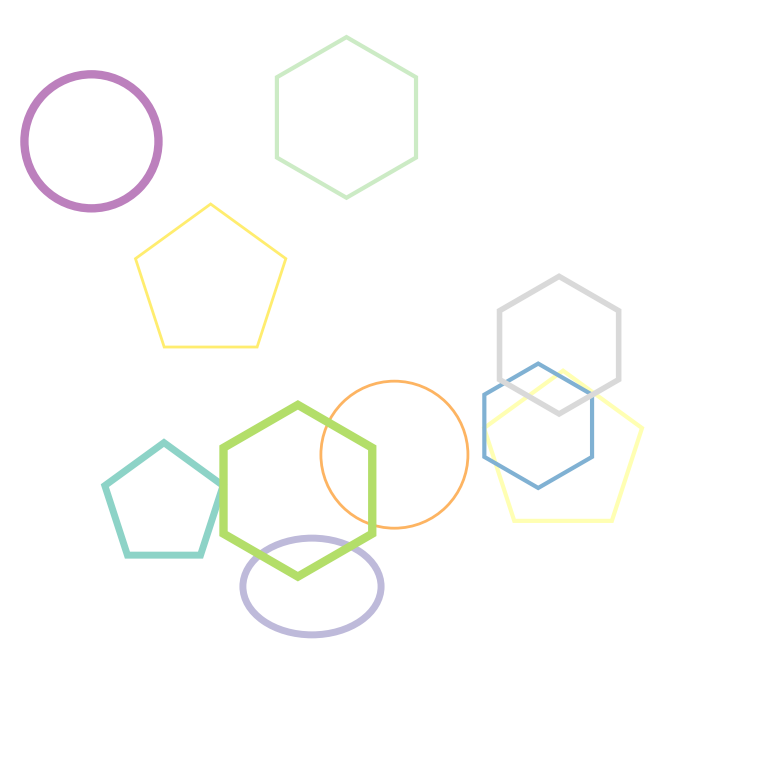[{"shape": "pentagon", "thickness": 2.5, "radius": 0.4, "center": [0.213, 0.344]}, {"shape": "pentagon", "thickness": 1.5, "radius": 0.54, "center": [0.731, 0.411]}, {"shape": "oval", "thickness": 2.5, "radius": 0.45, "center": [0.405, 0.238]}, {"shape": "hexagon", "thickness": 1.5, "radius": 0.4, "center": [0.699, 0.447]}, {"shape": "circle", "thickness": 1, "radius": 0.48, "center": [0.512, 0.41]}, {"shape": "hexagon", "thickness": 3, "radius": 0.56, "center": [0.387, 0.363]}, {"shape": "hexagon", "thickness": 2, "radius": 0.45, "center": [0.726, 0.552]}, {"shape": "circle", "thickness": 3, "radius": 0.44, "center": [0.119, 0.816]}, {"shape": "hexagon", "thickness": 1.5, "radius": 0.52, "center": [0.45, 0.848]}, {"shape": "pentagon", "thickness": 1, "radius": 0.51, "center": [0.274, 0.632]}]